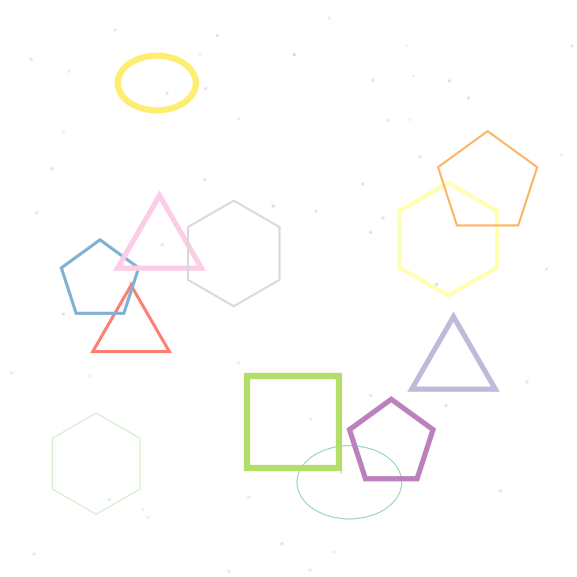[{"shape": "oval", "thickness": 0.5, "radius": 0.45, "center": [0.605, 0.164]}, {"shape": "hexagon", "thickness": 2, "radius": 0.49, "center": [0.776, 0.585]}, {"shape": "triangle", "thickness": 2.5, "radius": 0.42, "center": [0.785, 0.367]}, {"shape": "triangle", "thickness": 1.5, "radius": 0.38, "center": [0.227, 0.429]}, {"shape": "pentagon", "thickness": 1.5, "radius": 0.35, "center": [0.173, 0.514]}, {"shape": "pentagon", "thickness": 1, "radius": 0.45, "center": [0.844, 0.682]}, {"shape": "square", "thickness": 3, "radius": 0.4, "center": [0.507, 0.268]}, {"shape": "triangle", "thickness": 2.5, "radius": 0.42, "center": [0.276, 0.577]}, {"shape": "hexagon", "thickness": 1, "radius": 0.46, "center": [0.405, 0.56]}, {"shape": "pentagon", "thickness": 2.5, "radius": 0.38, "center": [0.678, 0.232]}, {"shape": "hexagon", "thickness": 0.5, "radius": 0.44, "center": [0.167, 0.196]}, {"shape": "oval", "thickness": 3, "radius": 0.34, "center": [0.271, 0.855]}]